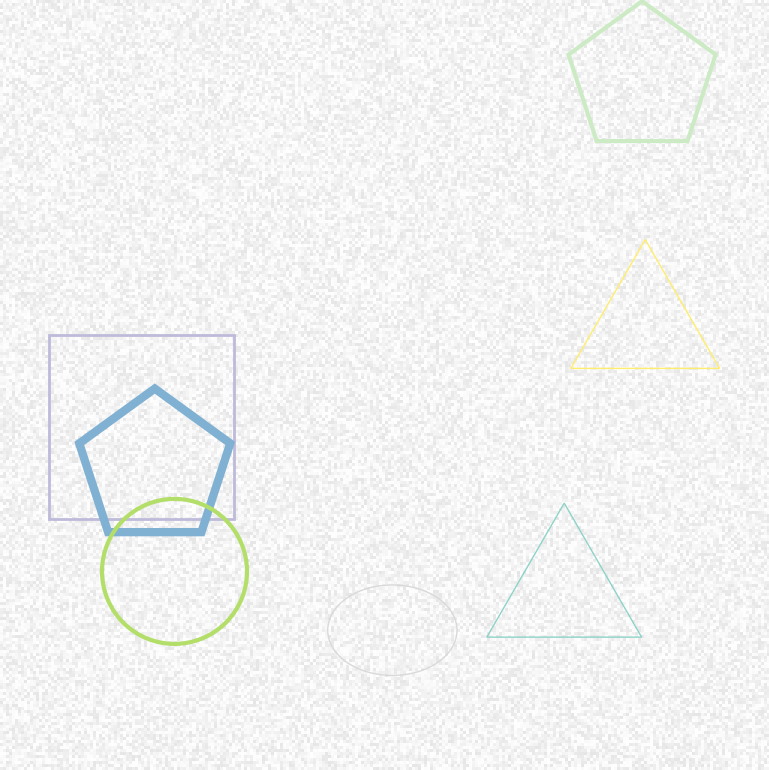[{"shape": "triangle", "thickness": 0.5, "radius": 0.58, "center": [0.733, 0.231]}, {"shape": "square", "thickness": 1, "radius": 0.6, "center": [0.184, 0.446]}, {"shape": "pentagon", "thickness": 3, "radius": 0.52, "center": [0.201, 0.392]}, {"shape": "circle", "thickness": 1.5, "radius": 0.47, "center": [0.227, 0.258]}, {"shape": "oval", "thickness": 0.5, "radius": 0.42, "center": [0.51, 0.182]}, {"shape": "pentagon", "thickness": 1.5, "radius": 0.5, "center": [0.834, 0.898]}, {"shape": "triangle", "thickness": 0.5, "radius": 0.56, "center": [0.838, 0.577]}]